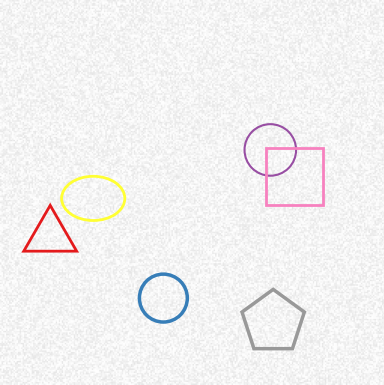[{"shape": "triangle", "thickness": 2, "radius": 0.4, "center": [0.13, 0.387]}, {"shape": "circle", "thickness": 2.5, "radius": 0.31, "center": [0.424, 0.226]}, {"shape": "circle", "thickness": 1.5, "radius": 0.33, "center": [0.702, 0.611]}, {"shape": "oval", "thickness": 2, "radius": 0.41, "center": [0.242, 0.485]}, {"shape": "square", "thickness": 2, "radius": 0.37, "center": [0.764, 0.542]}, {"shape": "pentagon", "thickness": 2.5, "radius": 0.43, "center": [0.71, 0.163]}]